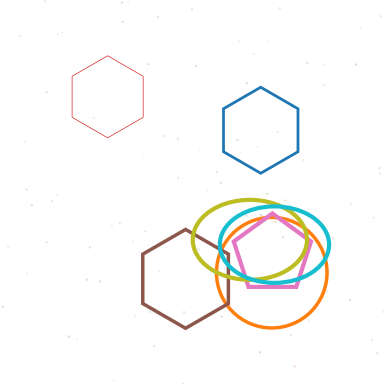[{"shape": "hexagon", "thickness": 2, "radius": 0.56, "center": [0.677, 0.662]}, {"shape": "circle", "thickness": 2.5, "radius": 0.72, "center": [0.706, 0.292]}, {"shape": "hexagon", "thickness": 0.5, "radius": 0.53, "center": [0.28, 0.749]}, {"shape": "hexagon", "thickness": 2.5, "radius": 0.64, "center": [0.482, 0.276]}, {"shape": "pentagon", "thickness": 3, "radius": 0.53, "center": [0.708, 0.34]}, {"shape": "oval", "thickness": 3, "radius": 0.74, "center": [0.649, 0.377]}, {"shape": "oval", "thickness": 3, "radius": 0.71, "center": [0.713, 0.365]}]